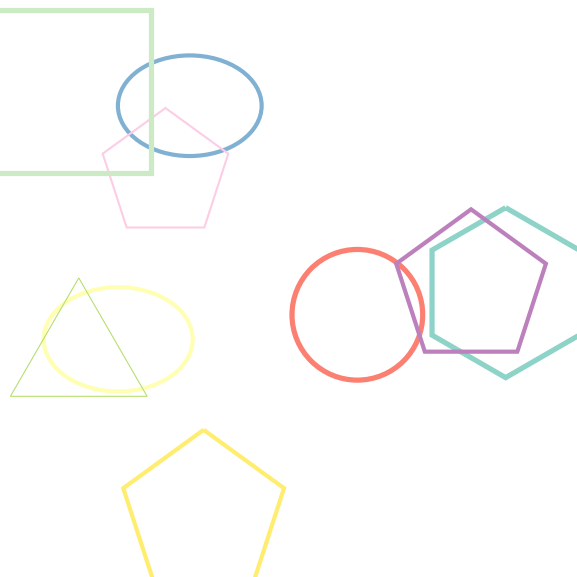[{"shape": "hexagon", "thickness": 2.5, "radius": 0.74, "center": [0.876, 0.492]}, {"shape": "oval", "thickness": 2, "radius": 0.64, "center": [0.205, 0.412]}, {"shape": "circle", "thickness": 2.5, "radius": 0.57, "center": [0.619, 0.454]}, {"shape": "oval", "thickness": 2, "radius": 0.62, "center": [0.329, 0.816]}, {"shape": "triangle", "thickness": 0.5, "radius": 0.68, "center": [0.136, 0.381]}, {"shape": "pentagon", "thickness": 1, "radius": 0.57, "center": [0.287, 0.698]}, {"shape": "pentagon", "thickness": 2, "radius": 0.68, "center": [0.816, 0.5]}, {"shape": "square", "thickness": 2.5, "radius": 0.71, "center": [0.12, 0.84]}, {"shape": "pentagon", "thickness": 2, "radius": 0.73, "center": [0.353, 0.109]}]